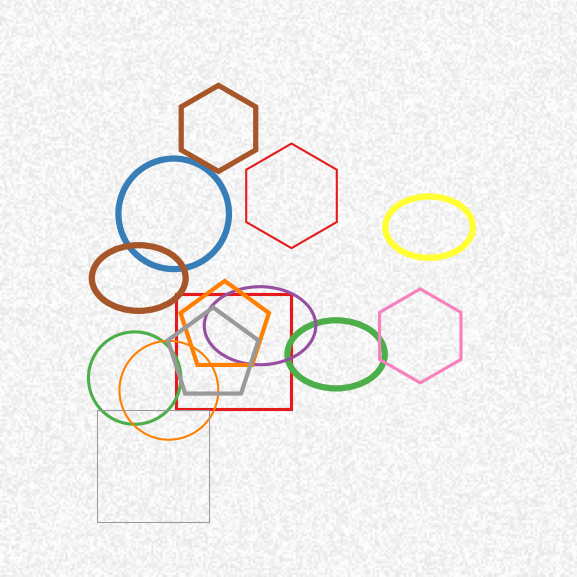[{"shape": "square", "thickness": 1.5, "radius": 0.49, "center": [0.404, 0.391]}, {"shape": "hexagon", "thickness": 1, "radius": 0.45, "center": [0.505, 0.66]}, {"shape": "circle", "thickness": 3, "radius": 0.48, "center": [0.301, 0.629]}, {"shape": "circle", "thickness": 1.5, "radius": 0.4, "center": [0.233, 0.344]}, {"shape": "oval", "thickness": 3, "radius": 0.42, "center": [0.582, 0.386]}, {"shape": "oval", "thickness": 1.5, "radius": 0.48, "center": [0.45, 0.435]}, {"shape": "pentagon", "thickness": 2, "radius": 0.4, "center": [0.389, 0.432]}, {"shape": "circle", "thickness": 1, "radius": 0.43, "center": [0.292, 0.323]}, {"shape": "oval", "thickness": 3, "radius": 0.38, "center": [0.743, 0.606]}, {"shape": "oval", "thickness": 3, "radius": 0.41, "center": [0.24, 0.518]}, {"shape": "hexagon", "thickness": 2.5, "radius": 0.37, "center": [0.378, 0.777]}, {"shape": "hexagon", "thickness": 1.5, "radius": 0.41, "center": [0.728, 0.417]}, {"shape": "pentagon", "thickness": 2, "radius": 0.41, "center": [0.369, 0.384]}, {"shape": "square", "thickness": 0.5, "radius": 0.48, "center": [0.265, 0.192]}]